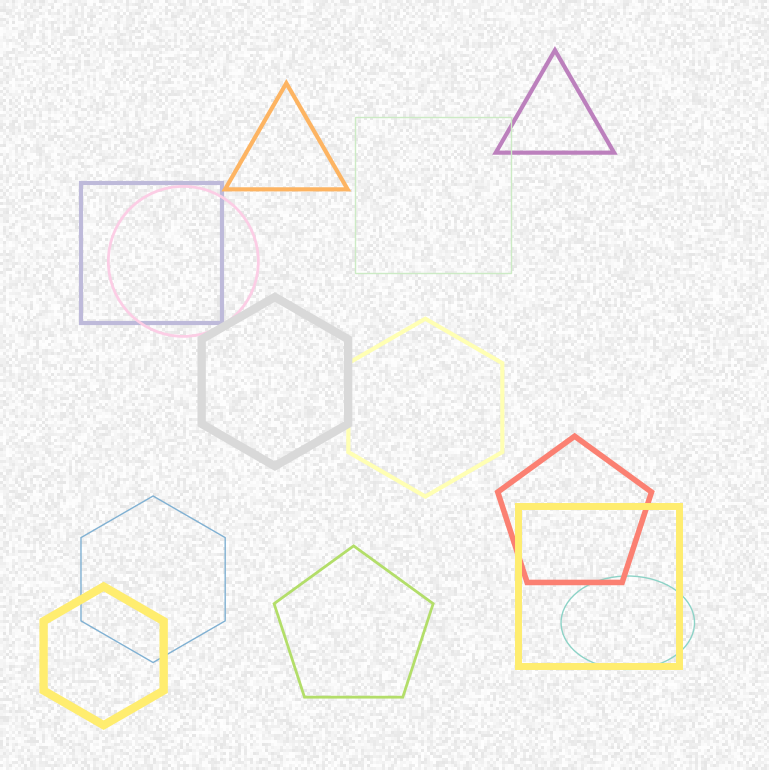[{"shape": "oval", "thickness": 0.5, "radius": 0.43, "center": [0.815, 0.191]}, {"shape": "hexagon", "thickness": 1.5, "radius": 0.58, "center": [0.552, 0.471]}, {"shape": "square", "thickness": 1.5, "radius": 0.46, "center": [0.196, 0.672]}, {"shape": "pentagon", "thickness": 2, "radius": 0.52, "center": [0.746, 0.329]}, {"shape": "hexagon", "thickness": 0.5, "radius": 0.54, "center": [0.199, 0.248]}, {"shape": "triangle", "thickness": 1.5, "radius": 0.46, "center": [0.372, 0.8]}, {"shape": "pentagon", "thickness": 1, "radius": 0.54, "center": [0.459, 0.182]}, {"shape": "circle", "thickness": 1, "radius": 0.49, "center": [0.238, 0.661]}, {"shape": "hexagon", "thickness": 3, "radius": 0.55, "center": [0.357, 0.504]}, {"shape": "triangle", "thickness": 1.5, "radius": 0.44, "center": [0.721, 0.846]}, {"shape": "square", "thickness": 0.5, "radius": 0.51, "center": [0.562, 0.746]}, {"shape": "hexagon", "thickness": 3, "radius": 0.45, "center": [0.135, 0.148]}, {"shape": "square", "thickness": 2.5, "radius": 0.52, "center": [0.777, 0.239]}]